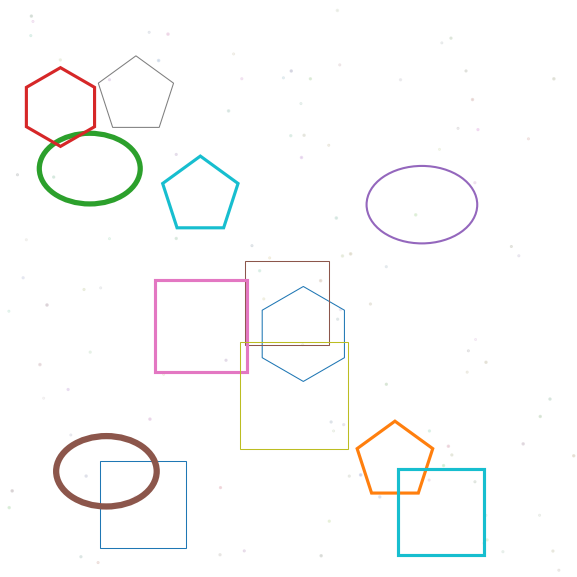[{"shape": "hexagon", "thickness": 0.5, "radius": 0.41, "center": [0.525, 0.421]}, {"shape": "square", "thickness": 0.5, "radius": 0.38, "center": [0.248, 0.125]}, {"shape": "pentagon", "thickness": 1.5, "radius": 0.34, "center": [0.684, 0.201]}, {"shape": "oval", "thickness": 2.5, "radius": 0.44, "center": [0.155, 0.707]}, {"shape": "hexagon", "thickness": 1.5, "radius": 0.34, "center": [0.105, 0.814]}, {"shape": "oval", "thickness": 1, "radius": 0.48, "center": [0.731, 0.645]}, {"shape": "oval", "thickness": 3, "radius": 0.44, "center": [0.184, 0.183]}, {"shape": "square", "thickness": 0.5, "radius": 0.36, "center": [0.497, 0.475]}, {"shape": "square", "thickness": 1.5, "radius": 0.4, "center": [0.348, 0.435]}, {"shape": "pentagon", "thickness": 0.5, "radius": 0.34, "center": [0.235, 0.834]}, {"shape": "square", "thickness": 0.5, "radius": 0.46, "center": [0.509, 0.314]}, {"shape": "pentagon", "thickness": 1.5, "radius": 0.34, "center": [0.347, 0.66]}, {"shape": "square", "thickness": 1.5, "radius": 0.37, "center": [0.764, 0.112]}]